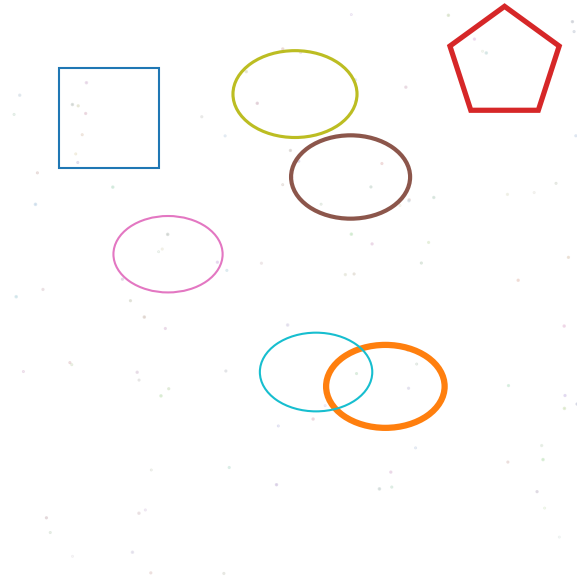[{"shape": "square", "thickness": 1, "radius": 0.43, "center": [0.188, 0.795]}, {"shape": "oval", "thickness": 3, "radius": 0.51, "center": [0.667, 0.33]}, {"shape": "pentagon", "thickness": 2.5, "radius": 0.5, "center": [0.874, 0.889]}, {"shape": "oval", "thickness": 2, "radius": 0.52, "center": [0.607, 0.693]}, {"shape": "oval", "thickness": 1, "radius": 0.47, "center": [0.291, 0.559]}, {"shape": "oval", "thickness": 1.5, "radius": 0.54, "center": [0.511, 0.836]}, {"shape": "oval", "thickness": 1, "radius": 0.49, "center": [0.547, 0.355]}]